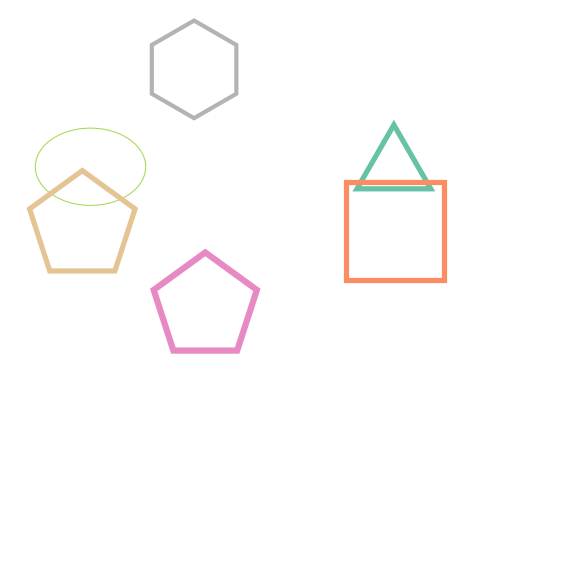[{"shape": "triangle", "thickness": 2.5, "radius": 0.37, "center": [0.682, 0.709]}, {"shape": "square", "thickness": 2.5, "radius": 0.43, "center": [0.684, 0.6]}, {"shape": "pentagon", "thickness": 3, "radius": 0.47, "center": [0.355, 0.468]}, {"shape": "oval", "thickness": 0.5, "radius": 0.48, "center": [0.157, 0.71]}, {"shape": "pentagon", "thickness": 2.5, "radius": 0.48, "center": [0.143, 0.608]}, {"shape": "hexagon", "thickness": 2, "radius": 0.42, "center": [0.336, 0.879]}]